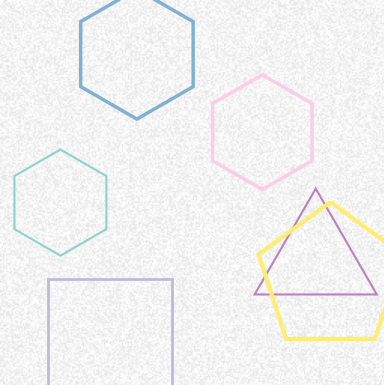[{"shape": "hexagon", "thickness": 1.5, "radius": 0.69, "center": [0.157, 0.474]}, {"shape": "square", "thickness": 2, "radius": 0.8, "center": [0.286, 0.114]}, {"shape": "hexagon", "thickness": 2.5, "radius": 0.84, "center": [0.356, 0.859]}, {"shape": "hexagon", "thickness": 2.5, "radius": 0.75, "center": [0.681, 0.657]}, {"shape": "triangle", "thickness": 1.5, "radius": 0.92, "center": [0.82, 0.327]}, {"shape": "pentagon", "thickness": 3, "radius": 0.98, "center": [0.858, 0.279]}]